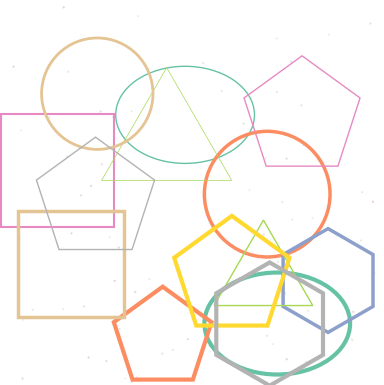[{"shape": "oval", "thickness": 3, "radius": 0.95, "center": [0.72, 0.16]}, {"shape": "oval", "thickness": 1, "radius": 0.9, "center": [0.481, 0.702]}, {"shape": "pentagon", "thickness": 3, "radius": 0.67, "center": [0.423, 0.122]}, {"shape": "circle", "thickness": 2.5, "radius": 0.82, "center": [0.694, 0.496]}, {"shape": "hexagon", "thickness": 2.5, "radius": 0.67, "center": [0.852, 0.271]}, {"shape": "pentagon", "thickness": 1, "radius": 0.79, "center": [0.785, 0.697]}, {"shape": "square", "thickness": 1.5, "radius": 0.73, "center": [0.15, 0.556]}, {"shape": "triangle", "thickness": 1, "radius": 0.74, "center": [0.684, 0.28]}, {"shape": "triangle", "thickness": 0.5, "radius": 0.98, "center": [0.433, 0.629]}, {"shape": "pentagon", "thickness": 3, "radius": 0.79, "center": [0.602, 0.282]}, {"shape": "square", "thickness": 2.5, "radius": 0.69, "center": [0.184, 0.315]}, {"shape": "circle", "thickness": 2, "radius": 0.72, "center": [0.253, 0.757]}, {"shape": "hexagon", "thickness": 3, "radius": 0.8, "center": [0.7, 0.158]}, {"shape": "pentagon", "thickness": 1, "radius": 0.81, "center": [0.248, 0.482]}]